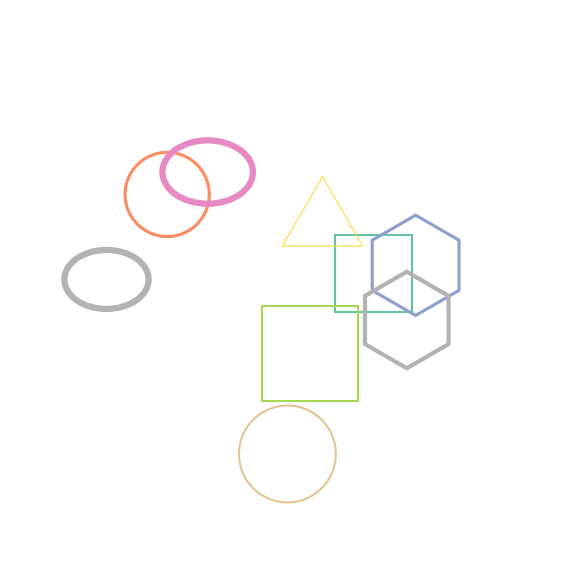[{"shape": "square", "thickness": 1, "radius": 0.33, "center": [0.648, 0.526]}, {"shape": "circle", "thickness": 1.5, "radius": 0.36, "center": [0.289, 0.662]}, {"shape": "hexagon", "thickness": 1.5, "radius": 0.43, "center": [0.72, 0.54]}, {"shape": "oval", "thickness": 3, "radius": 0.39, "center": [0.36, 0.701]}, {"shape": "square", "thickness": 1, "radius": 0.42, "center": [0.537, 0.387]}, {"shape": "triangle", "thickness": 0.5, "radius": 0.4, "center": [0.558, 0.613]}, {"shape": "circle", "thickness": 1, "radius": 0.42, "center": [0.498, 0.213]}, {"shape": "hexagon", "thickness": 2, "radius": 0.42, "center": [0.704, 0.445]}, {"shape": "oval", "thickness": 3, "radius": 0.36, "center": [0.184, 0.515]}]